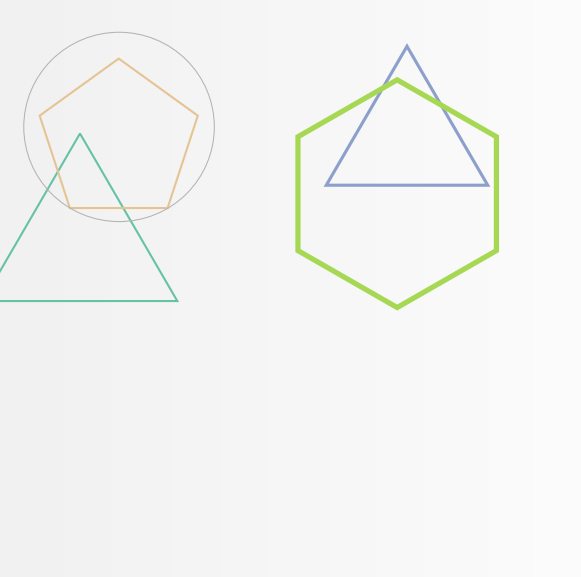[{"shape": "triangle", "thickness": 1, "radius": 0.97, "center": [0.138, 0.575]}, {"shape": "triangle", "thickness": 1.5, "radius": 0.8, "center": [0.7, 0.759]}, {"shape": "hexagon", "thickness": 2.5, "radius": 0.99, "center": [0.683, 0.664]}, {"shape": "pentagon", "thickness": 1, "radius": 0.72, "center": [0.204, 0.755]}, {"shape": "circle", "thickness": 0.5, "radius": 0.82, "center": [0.205, 0.779]}]